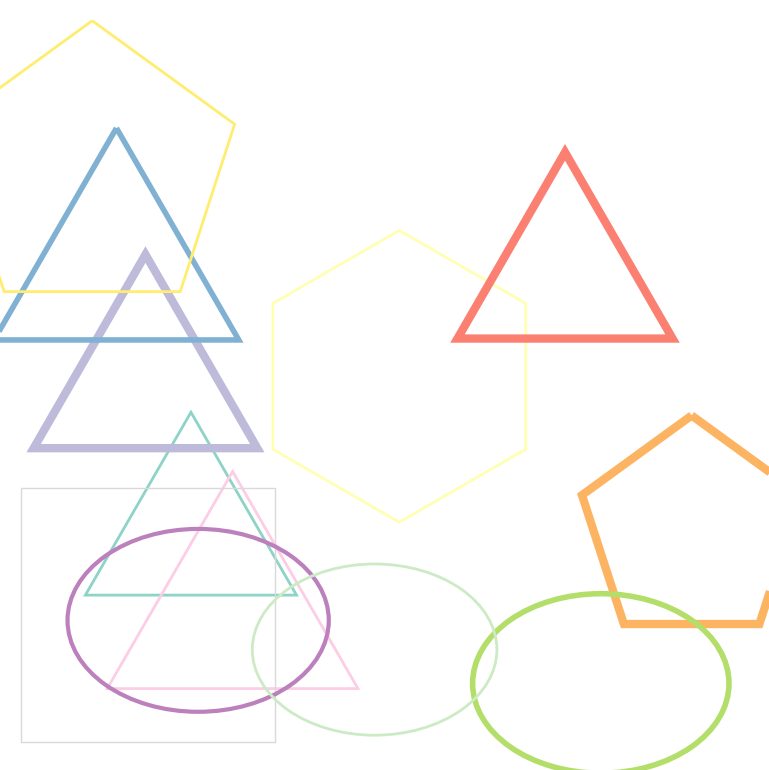[{"shape": "triangle", "thickness": 1, "radius": 0.79, "center": [0.248, 0.306]}, {"shape": "hexagon", "thickness": 1, "radius": 0.95, "center": [0.519, 0.511]}, {"shape": "triangle", "thickness": 3, "radius": 0.84, "center": [0.189, 0.502]}, {"shape": "triangle", "thickness": 3, "radius": 0.81, "center": [0.734, 0.641]}, {"shape": "triangle", "thickness": 2, "radius": 0.92, "center": [0.151, 0.65]}, {"shape": "pentagon", "thickness": 3, "radius": 0.75, "center": [0.898, 0.311]}, {"shape": "oval", "thickness": 2, "radius": 0.83, "center": [0.78, 0.112]}, {"shape": "triangle", "thickness": 1, "radius": 0.94, "center": [0.302, 0.2]}, {"shape": "square", "thickness": 0.5, "radius": 0.83, "center": [0.192, 0.201]}, {"shape": "oval", "thickness": 1.5, "radius": 0.85, "center": [0.257, 0.194]}, {"shape": "oval", "thickness": 1, "radius": 0.79, "center": [0.486, 0.156]}, {"shape": "pentagon", "thickness": 1, "radius": 0.97, "center": [0.12, 0.779]}]